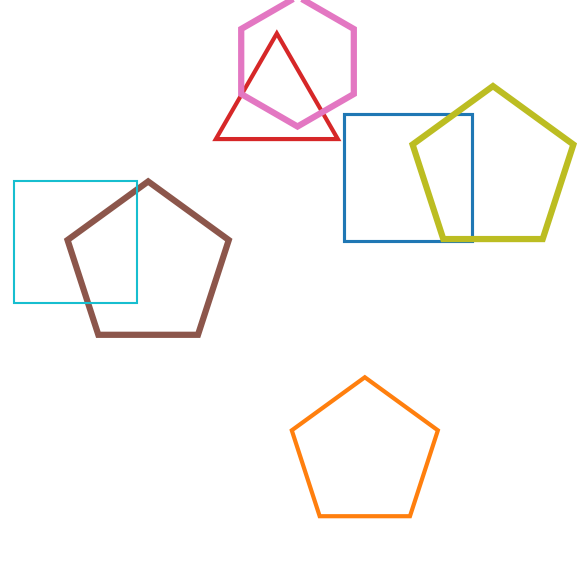[{"shape": "square", "thickness": 1.5, "radius": 0.55, "center": [0.706, 0.692]}, {"shape": "pentagon", "thickness": 2, "radius": 0.66, "center": [0.632, 0.213]}, {"shape": "triangle", "thickness": 2, "radius": 0.61, "center": [0.479, 0.819]}, {"shape": "pentagon", "thickness": 3, "radius": 0.73, "center": [0.257, 0.538]}, {"shape": "hexagon", "thickness": 3, "radius": 0.56, "center": [0.515, 0.893]}, {"shape": "pentagon", "thickness": 3, "radius": 0.73, "center": [0.854, 0.704]}, {"shape": "square", "thickness": 1, "radius": 0.53, "center": [0.13, 0.58]}]